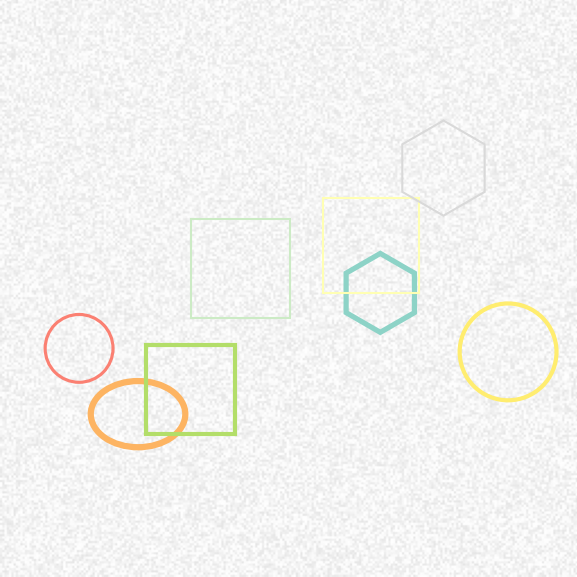[{"shape": "hexagon", "thickness": 2.5, "radius": 0.34, "center": [0.659, 0.492]}, {"shape": "square", "thickness": 1, "radius": 0.41, "center": [0.643, 0.574]}, {"shape": "circle", "thickness": 1.5, "radius": 0.29, "center": [0.137, 0.396]}, {"shape": "oval", "thickness": 3, "radius": 0.41, "center": [0.239, 0.282]}, {"shape": "square", "thickness": 2, "radius": 0.38, "center": [0.33, 0.324]}, {"shape": "hexagon", "thickness": 1, "radius": 0.41, "center": [0.768, 0.708]}, {"shape": "square", "thickness": 1, "radius": 0.43, "center": [0.416, 0.534]}, {"shape": "circle", "thickness": 2, "radius": 0.42, "center": [0.88, 0.39]}]